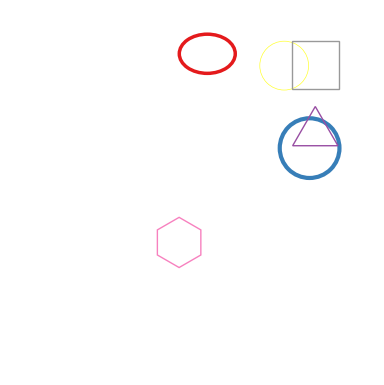[{"shape": "oval", "thickness": 2.5, "radius": 0.36, "center": [0.538, 0.86]}, {"shape": "circle", "thickness": 3, "radius": 0.39, "center": [0.804, 0.615]}, {"shape": "triangle", "thickness": 1, "radius": 0.34, "center": [0.819, 0.655]}, {"shape": "circle", "thickness": 0.5, "radius": 0.32, "center": [0.738, 0.83]}, {"shape": "hexagon", "thickness": 1, "radius": 0.33, "center": [0.465, 0.37]}, {"shape": "square", "thickness": 1, "radius": 0.31, "center": [0.82, 0.832]}]